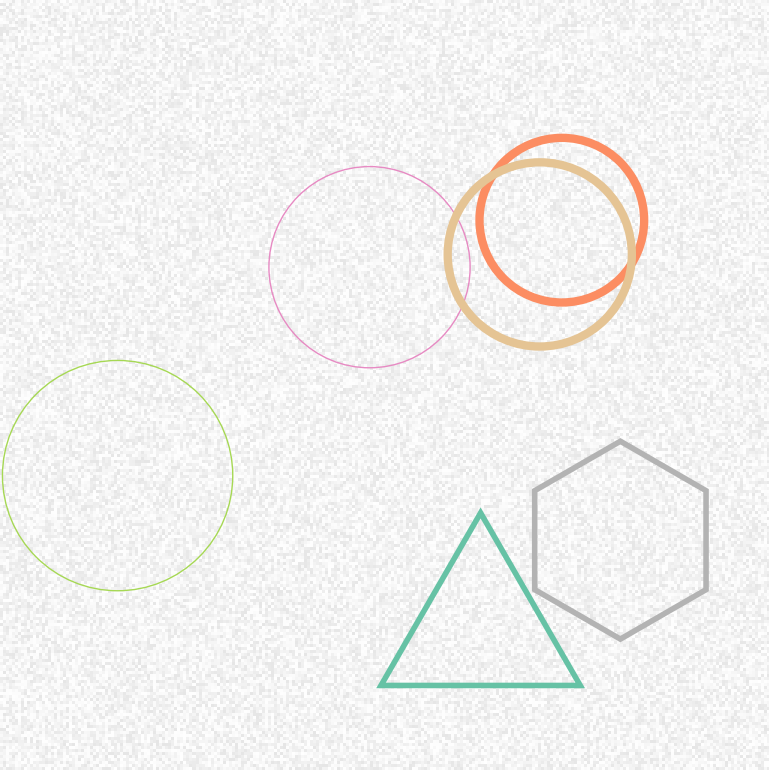[{"shape": "triangle", "thickness": 2, "radius": 0.75, "center": [0.624, 0.184]}, {"shape": "circle", "thickness": 3, "radius": 0.53, "center": [0.73, 0.714]}, {"shape": "circle", "thickness": 0.5, "radius": 0.65, "center": [0.48, 0.653]}, {"shape": "circle", "thickness": 0.5, "radius": 0.75, "center": [0.153, 0.382]}, {"shape": "circle", "thickness": 3, "radius": 0.6, "center": [0.701, 0.67]}, {"shape": "hexagon", "thickness": 2, "radius": 0.64, "center": [0.806, 0.298]}]